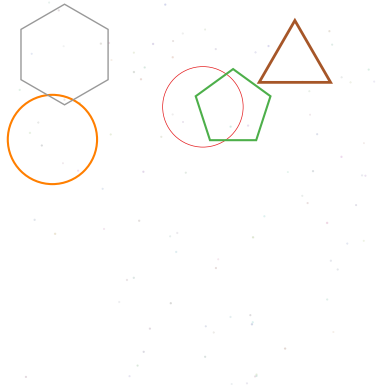[{"shape": "circle", "thickness": 0.5, "radius": 0.52, "center": [0.527, 0.722]}, {"shape": "pentagon", "thickness": 1.5, "radius": 0.51, "center": [0.605, 0.718]}, {"shape": "circle", "thickness": 1.5, "radius": 0.58, "center": [0.136, 0.638]}, {"shape": "triangle", "thickness": 2, "radius": 0.54, "center": [0.766, 0.84]}, {"shape": "hexagon", "thickness": 1, "radius": 0.65, "center": [0.168, 0.858]}]